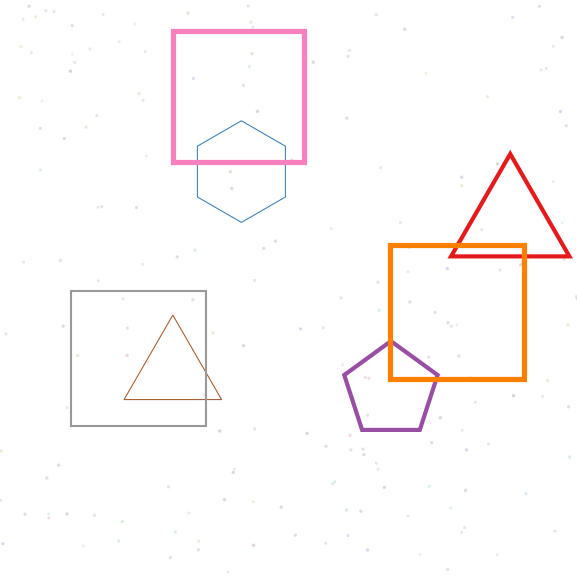[{"shape": "triangle", "thickness": 2, "radius": 0.59, "center": [0.884, 0.614]}, {"shape": "hexagon", "thickness": 0.5, "radius": 0.44, "center": [0.418, 0.702]}, {"shape": "pentagon", "thickness": 2, "radius": 0.42, "center": [0.677, 0.323]}, {"shape": "square", "thickness": 2.5, "radius": 0.58, "center": [0.791, 0.459]}, {"shape": "triangle", "thickness": 0.5, "radius": 0.49, "center": [0.299, 0.356]}, {"shape": "square", "thickness": 2.5, "radius": 0.57, "center": [0.412, 0.832]}, {"shape": "square", "thickness": 1, "radius": 0.58, "center": [0.24, 0.378]}]